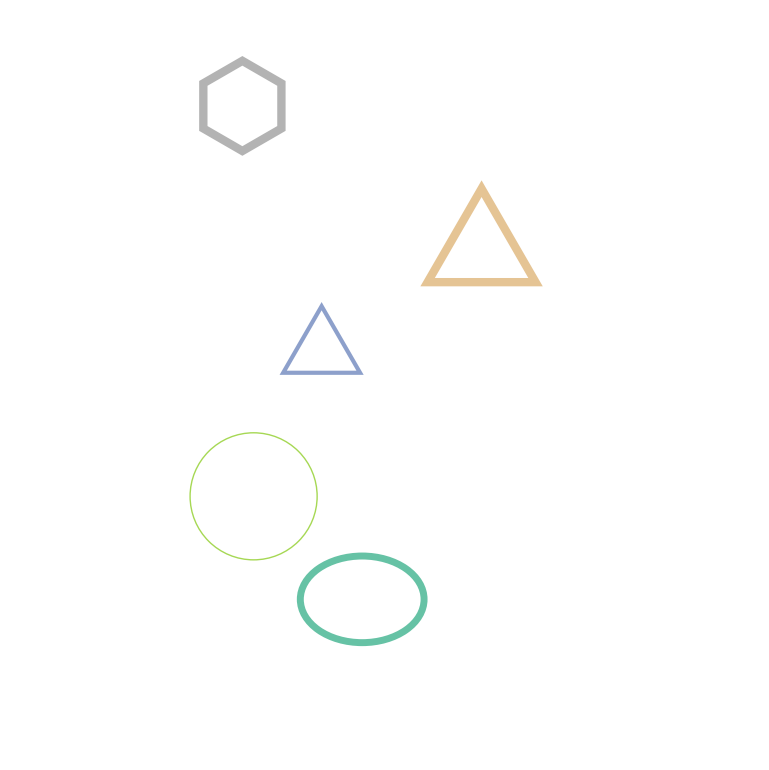[{"shape": "oval", "thickness": 2.5, "radius": 0.4, "center": [0.47, 0.222]}, {"shape": "triangle", "thickness": 1.5, "radius": 0.29, "center": [0.418, 0.545]}, {"shape": "circle", "thickness": 0.5, "radius": 0.41, "center": [0.329, 0.355]}, {"shape": "triangle", "thickness": 3, "radius": 0.4, "center": [0.625, 0.674]}, {"shape": "hexagon", "thickness": 3, "radius": 0.29, "center": [0.315, 0.862]}]